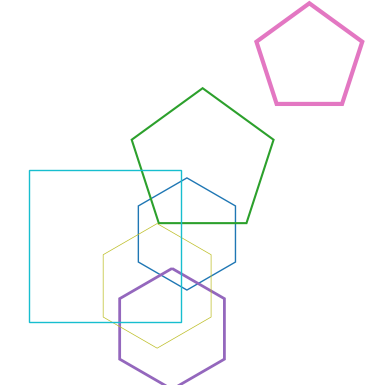[{"shape": "hexagon", "thickness": 1, "radius": 0.73, "center": [0.485, 0.392]}, {"shape": "pentagon", "thickness": 1.5, "radius": 0.97, "center": [0.526, 0.577]}, {"shape": "hexagon", "thickness": 2, "radius": 0.79, "center": [0.447, 0.146]}, {"shape": "pentagon", "thickness": 3, "radius": 0.72, "center": [0.804, 0.847]}, {"shape": "hexagon", "thickness": 0.5, "radius": 0.81, "center": [0.408, 0.257]}, {"shape": "square", "thickness": 1, "radius": 0.99, "center": [0.272, 0.36]}]